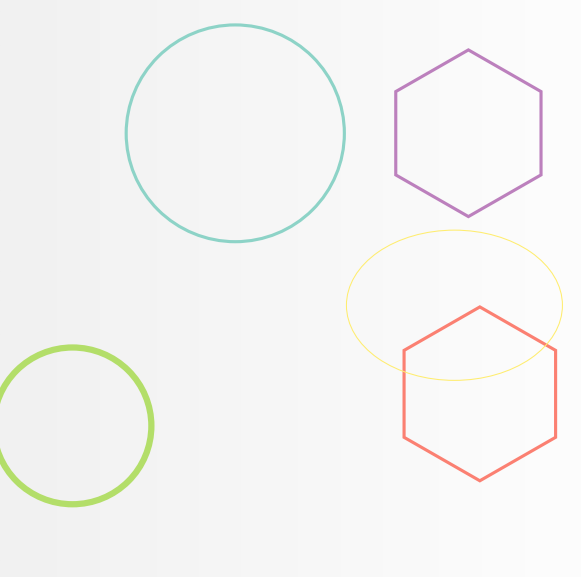[{"shape": "circle", "thickness": 1.5, "radius": 0.94, "center": [0.405, 0.768]}, {"shape": "hexagon", "thickness": 1.5, "radius": 0.75, "center": [0.826, 0.317]}, {"shape": "circle", "thickness": 3, "radius": 0.68, "center": [0.125, 0.262]}, {"shape": "hexagon", "thickness": 1.5, "radius": 0.72, "center": [0.806, 0.768]}, {"shape": "oval", "thickness": 0.5, "radius": 0.93, "center": [0.782, 0.471]}]